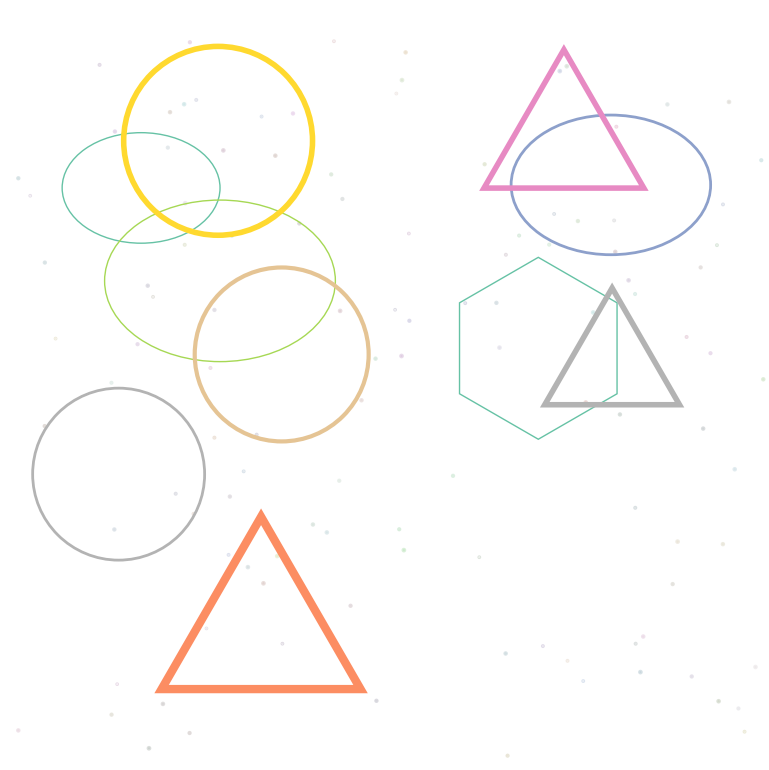[{"shape": "oval", "thickness": 0.5, "radius": 0.51, "center": [0.183, 0.756]}, {"shape": "hexagon", "thickness": 0.5, "radius": 0.59, "center": [0.699, 0.548]}, {"shape": "triangle", "thickness": 3, "radius": 0.75, "center": [0.339, 0.18]}, {"shape": "oval", "thickness": 1, "radius": 0.65, "center": [0.793, 0.76]}, {"shape": "triangle", "thickness": 2, "radius": 0.6, "center": [0.732, 0.816]}, {"shape": "oval", "thickness": 0.5, "radius": 0.75, "center": [0.286, 0.635]}, {"shape": "circle", "thickness": 2, "radius": 0.61, "center": [0.283, 0.817]}, {"shape": "circle", "thickness": 1.5, "radius": 0.56, "center": [0.366, 0.54]}, {"shape": "triangle", "thickness": 2, "radius": 0.51, "center": [0.795, 0.525]}, {"shape": "circle", "thickness": 1, "radius": 0.56, "center": [0.154, 0.384]}]